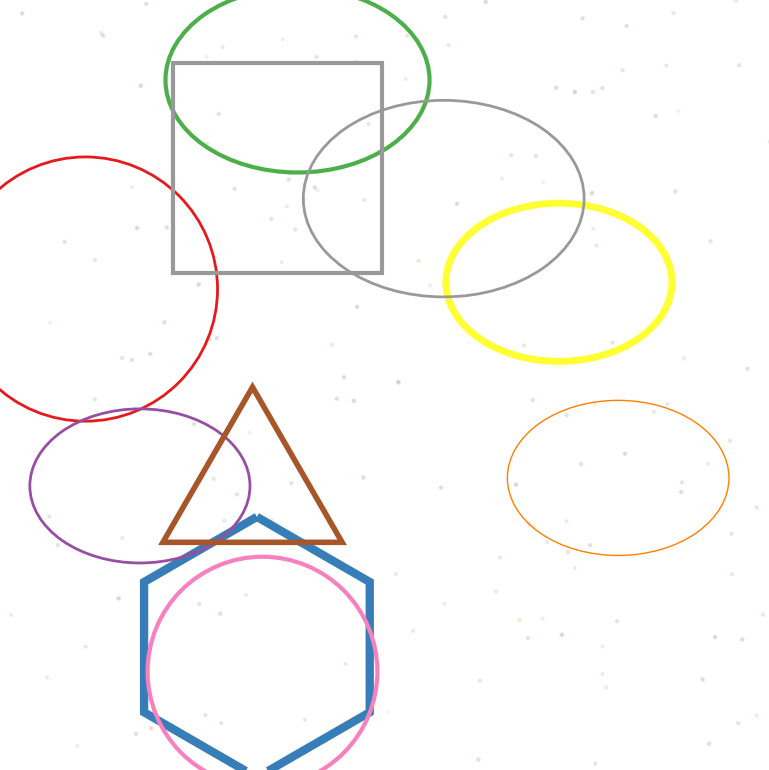[{"shape": "circle", "thickness": 1, "radius": 0.86, "center": [0.111, 0.625]}, {"shape": "hexagon", "thickness": 3, "radius": 0.85, "center": [0.334, 0.16]}, {"shape": "oval", "thickness": 1.5, "radius": 0.86, "center": [0.386, 0.896]}, {"shape": "oval", "thickness": 1, "radius": 0.71, "center": [0.182, 0.369]}, {"shape": "oval", "thickness": 0.5, "radius": 0.72, "center": [0.803, 0.379]}, {"shape": "oval", "thickness": 2.5, "radius": 0.73, "center": [0.726, 0.633]}, {"shape": "triangle", "thickness": 2, "radius": 0.67, "center": [0.328, 0.363]}, {"shape": "circle", "thickness": 1.5, "radius": 0.75, "center": [0.341, 0.128]}, {"shape": "square", "thickness": 1.5, "radius": 0.68, "center": [0.36, 0.782]}, {"shape": "oval", "thickness": 1, "radius": 0.91, "center": [0.576, 0.742]}]